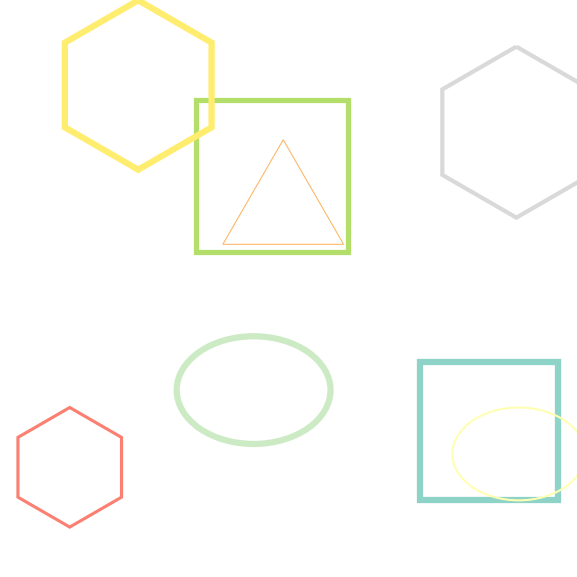[{"shape": "square", "thickness": 3, "radius": 0.6, "center": [0.847, 0.253]}, {"shape": "oval", "thickness": 1, "radius": 0.57, "center": [0.898, 0.213]}, {"shape": "hexagon", "thickness": 1.5, "radius": 0.52, "center": [0.121, 0.19]}, {"shape": "triangle", "thickness": 0.5, "radius": 0.6, "center": [0.49, 0.636]}, {"shape": "square", "thickness": 2.5, "radius": 0.66, "center": [0.471, 0.695]}, {"shape": "hexagon", "thickness": 2, "radius": 0.74, "center": [0.894, 0.77]}, {"shape": "oval", "thickness": 3, "radius": 0.67, "center": [0.439, 0.324]}, {"shape": "hexagon", "thickness": 3, "radius": 0.73, "center": [0.239, 0.852]}]